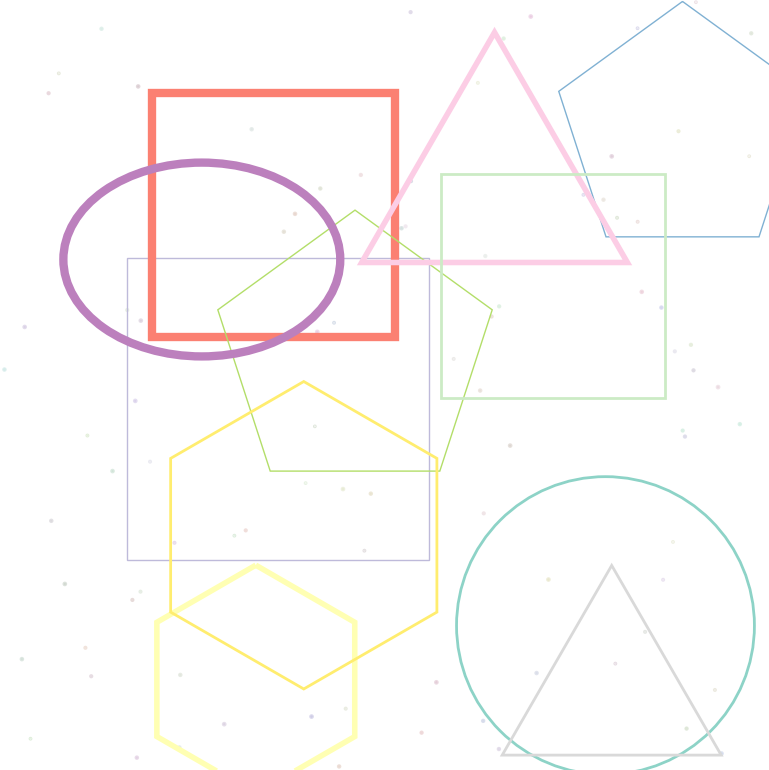[{"shape": "circle", "thickness": 1, "radius": 0.97, "center": [0.786, 0.188]}, {"shape": "hexagon", "thickness": 2, "radius": 0.74, "center": [0.332, 0.118]}, {"shape": "square", "thickness": 0.5, "radius": 0.98, "center": [0.361, 0.469]}, {"shape": "square", "thickness": 3, "radius": 0.79, "center": [0.355, 0.721]}, {"shape": "pentagon", "thickness": 0.5, "radius": 0.84, "center": [0.886, 0.829]}, {"shape": "pentagon", "thickness": 0.5, "radius": 0.94, "center": [0.461, 0.54]}, {"shape": "triangle", "thickness": 2, "radius": 1.0, "center": [0.642, 0.759]}, {"shape": "triangle", "thickness": 1, "radius": 0.82, "center": [0.794, 0.101]}, {"shape": "oval", "thickness": 3, "radius": 0.9, "center": [0.262, 0.663]}, {"shape": "square", "thickness": 1, "radius": 0.73, "center": [0.718, 0.629]}, {"shape": "hexagon", "thickness": 1, "radius": 1.0, "center": [0.395, 0.305]}]